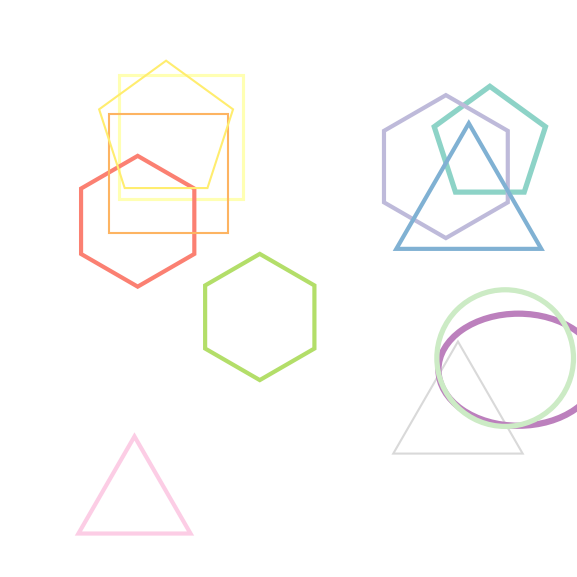[{"shape": "pentagon", "thickness": 2.5, "radius": 0.51, "center": [0.848, 0.748]}, {"shape": "square", "thickness": 1.5, "radius": 0.54, "center": [0.313, 0.763]}, {"shape": "hexagon", "thickness": 2, "radius": 0.62, "center": [0.772, 0.711]}, {"shape": "hexagon", "thickness": 2, "radius": 0.57, "center": [0.238, 0.616]}, {"shape": "triangle", "thickness": 2, "radius": 0.72, "center": [0.812, 0.641]}, {"shape": "square", "thickness": 1, "radius": 0.52, "center": [0.292, 0.699]}, {"shape": "hexagon", "thickness": 2, "radius": 0.55, "center": [0.45, 0.45]}, {"shape": "triangle", "thickness": 2, "radius": 0.56, "center": [0.233, 0.131]}, {"shape": "triangle", "thickness": 1, "radius": 0.65, "center": [0.793, 0.278]}, {"shape": "oval", "thickness": 3, "radius": 0.69, "center": [0.898, 0.359]}, {"shape": "circle", "thickness": 2.5, "radius": 0.59, "center": [0.875, 0.379]}, {"shape": "pentagon", "thickness": 1, "radius": 0.61, "center": [0.288, 0.772]}]